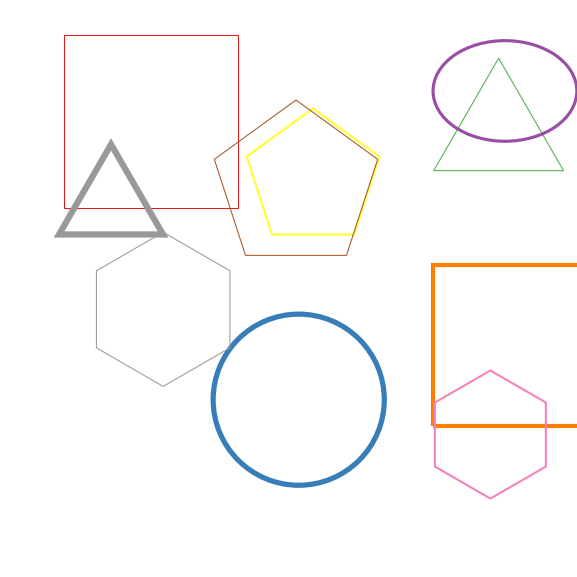[{"shape": "square", "thickness": 0.5, "radius": 0.75, "center": [0.261, 0.789]}, {"shape": "circle", "thickness": 2.5, "radius": 0.74, "center": [0.517, 0.307]}, {"shape": "triangle", "thickness": 0.5, "radius": 0.65, "center": [0.863, 0.769]}, {"shape": "oval", "thickness": 1.5, "radius": 0.62, "center": [0.874, 0.842]}, {"shape": "square", "thickness": 2, "radius": 0.69, "center": [0.888, 0.401]}, {"shape": "pentagon", "thickness": 1, "radius": 0.6, "center": [0.542, 0.691]}, {"shape": "pentagon", "thickness": 0.5, "radius": 0.74, "center": [0.513, 0.677]}, {"shape": "hexagon", "thickness": 1, "radius": 0.55, "center": [0.849, 0.247]}, {"shape": "triangle", "thickness": 3, "radius": 0.52, "center": [0.192, 0.645]}, {"shape": "hexagon", "thickness": 0.5, "radius": 0.67, "center": [0.283, 0.464]}]